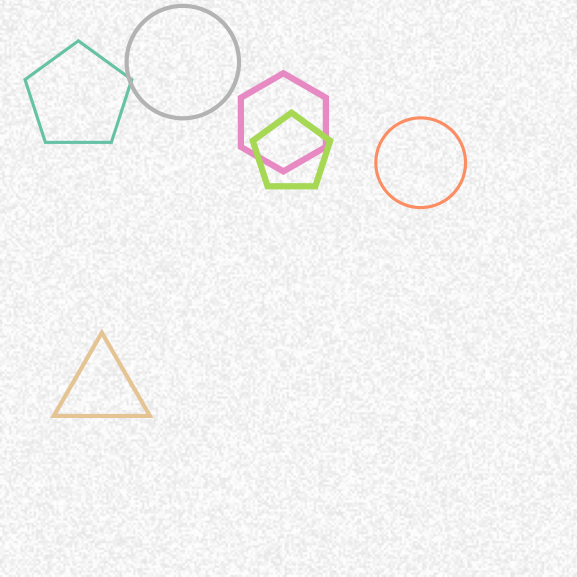[{"shape": "pentagon", "thickness": 1.5, "radius": 0.49, "center": [0.136, 0.831]}, {"shape": "circle", "thickness": 1.5, "radius": 0.39, "center": [0.728, 0.717]}, {"shape": "hexagon", "thickness": 3, "radius": 0.42, "center": [0.491, 0.787]}, {"shape": "pentagon", "thickness": 3, "radius": 0.35, "center": [0.505, 0.734]}, {"shape": "triangle", "thickness": 2, "radius": 0.48, "center": [0.176, 0.327]}, {"shape": "circle", "thickness": 2, "radius": 0.49, "center": [0.317, 0.892]}]